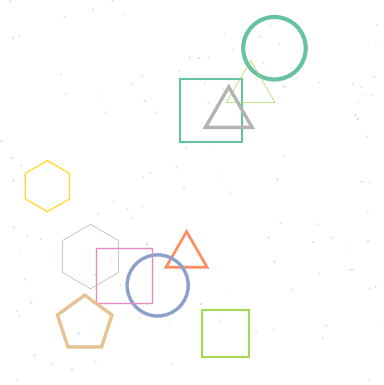[{"shape": "circle", "thickness": 3, "radius": 0.41, "center": [0.713, 0.875]}, {"shape": "square", "thickness": 1.5, "radius": 0.41, "center": [0.548, 0.712]}, {"shape": "triangle", "thickness": 2, "radius": 0.31, "center": [0.485, 0.337]}, {"shape": "circle", "thickness": 2.5, "radius": 0.4, "center": [0.41, 0.259]}, {"shape": "square", "thickness": 1, "radius": 0.36, "center": [0.322, 0.285]}, {"shape": "triangle", "thickness": 0.5, "radius": 0.36, "center": [0.651, 0.77]}, {"shape": "square", "thickness": 1.5, "radius": 0.31, "center": [0.586, 0.134]}, {"shape": "hexagon", "thickness": 1, "radius": 0.33, "center": [0.123, 0.517]}, {"shape": "pentagon", "thickness": 2.5, "radius": 0.37, "center": [0.22, 0.159]}, {"shape": "hexagon", "thickness": 0.5, "radius": 0.42, "center": [0.235, 0.334]}, {"shape": "triangle", "thickness": 2.5, "radius": 0.35, "center": [0.594, 0.704]}]